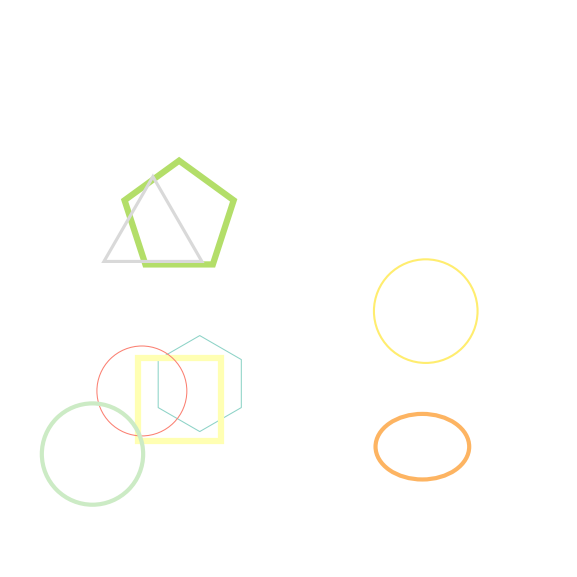[{"shape": "hexagon", "thickness": 0.5, "radius": 0.42, "center": [0.346, 0.335]}, {"shape": "square", "thickness": 3, "radius": 0.36, "center": [0.311, 0.307]}, {"shape": "circle", "thickness": 0.5, "radius": 0.39, "center": [0.246, 0.322]}, {"shape": "oval", "thickness": 2, "radius": 0.41, "center": [0.731, 0.226]}, {"shape": "pentagon", "thickness": 3, "radius": 0.5, "center": [0.31, 0.622]}, {"shape": "triangle", "thickness": 1.5, "radius": 0.49, "center": [0.265, 0.595]}, {"shape": "circle", "thickness": 2, "radius": 0.44, "center": [0.16, 0.213]}, {"shape": "circle", "thickness": 1, "radius": 0.45, "center": [0.737, 0.46]}]